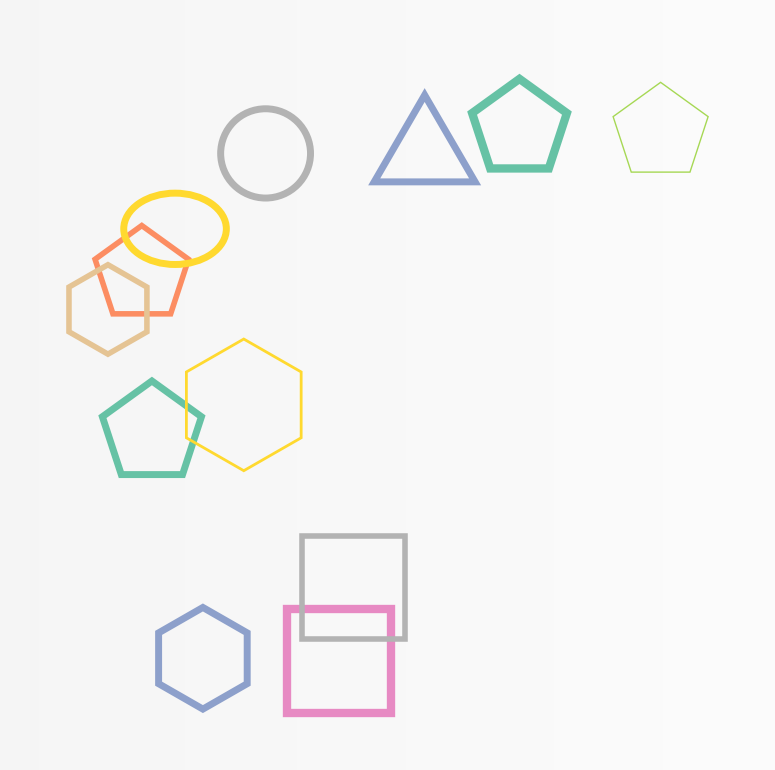[{"shape": "pentagon", "thickness": 2.5, "radius": 0.34, "center": [0.196, 0.438]}, {"shape": "pentagon", "thickness": 3, "radius": 0.32, "center": [0.67, 0.833]}, {"shape": "pentagon", "thickness": 2, "radius": 0.32, "center": [0.183, 0.644]}, {"shape": "hexagon", "thickness": 2.5, "radius": 0.33, "center": [0.262, 0.145]}, {"shape": "triangle", "thickness": 2.5, "radius": 0.38, "center": [0.548, 0.801]}, {"shape": "square", "thickness": 3, "radius": 0.34, "center": [0.437, 0.142]}, {"shape": "pentagon", "thickness": 0.5, "radius": 0.32, "center": [0.852, 0.829]}, {"shape": "hexagon", "thickness": 1, "radius": 0.43, "center": [0.315, 0.474]}, {"shape": "oval", "thickness": 2.5, "radius": 0.33, "center": [0.226, 0.703]}, {"shape": "hexagon", "thickness": 2, "radius": 0.29, "center": [0.139, 0.598]}, {"shape": "circle", "thickness": 2.5, "radius": 0.29, "center": [0.343, 0.801]}, {"shape": "square", "thickness": 2, "radius": 0.33, "center": [0.456, 0.237]}]